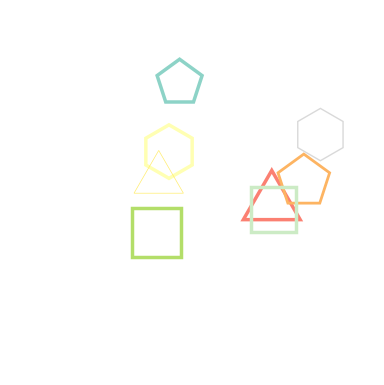[{"shape": "pentagon", "thickness": 2.5, "radius": 0.31, "center": [0.467, 0.785]}, {"shape": "hexagon", "thickness": 2.5, "radius": 0.35, "center": [0.439, 0.606]}, {"shape": "triangle", "thickness": 2.5, "radius": 0.43, "center": [0.706, 0.472]}, {"shape": "pentagon", "thickness": 2, "radius": 0.35, "center": [0.789, 0.529]}, {"shape": "square", "thickness": 2.5, "radius": 0.32, "center": [0.406, 0.395]}, {"shape": "hexagon", "thickness": 1, "radius": 0.34, "center": [0.832, 0.651]}, {"shape": "square", "thickness": 2.5, "radius": 0.29, "center": [0.71, 0.456]}, {"shape": "triangle", "thickness": 0.5, "radius": 0.37, "center": [0.412, 0.535]}]